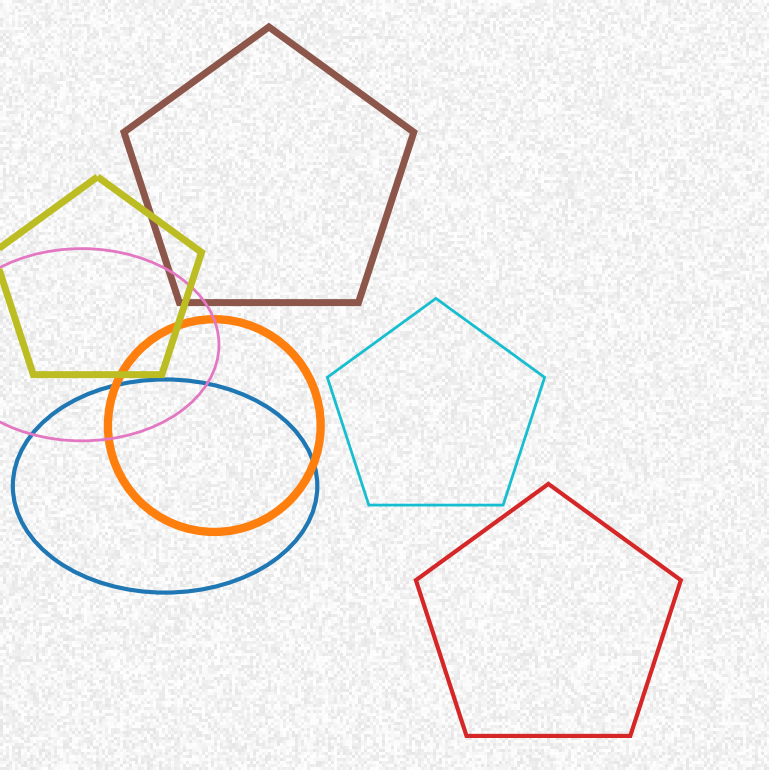[{"shape": "oval", "thickness": 1.5, "radius": 0.99, "center": [0.214, 0.369]}, {"shape": "circle", "thickness": 3, "radius": 0.69, "center": [0.278, 0.447]}, {"shape": "pentagon", "thickness": 1.5, "radius": 0.9, "center": [0.712, 0.191]}, {"shape": "pentagon", "thickness": 2.5, "radius": 0.99, "center": [0.349, 0.767]}, {"shape": "oval", "thickness": 1, "radius": 0.89, "center": [0.106, 0.552]}, {"shape": "pentagon", "thickness": 2.5, "radius": 0.71, "center": [0.127, 0.628]}, {"shape": "pentagon", "thickness": 1, "radius": 0.74, "center": [0.566, 0.464]}]